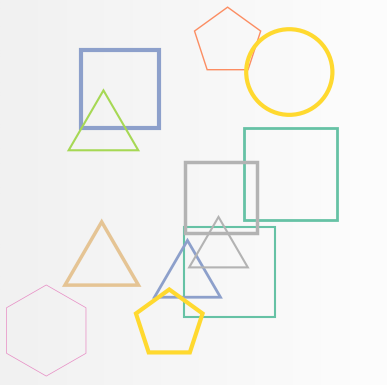[{"shape": "square", "thickness": 2, "radius": 0.6, "center": [0.751, 0.548]}, {"shape": "square", "thickness": 1.5, "radius": 0.58, "center": [0.592, 0.293]}, {"shape": "pentagon", "thickness": 1, "radius": 0.45, "center": [0.587, 0.892]}, {"shape": "square", "thickness": 3, "radius": 0.5, "center": [0.309, 0.769]}, {"shape": "triangle", "thickness": 2, "radius": 0.49, "center": [0.484, 0.277]}, {"shape": "hexagon", "thickness": 0.5, "radius": 0.59, "center": [0.119, 0.142]}, {"shape": "triangle", "thickness": 1.5, "radius": 0.52, "center": [0.267, 0.662]}, {"shape": "pentagon", "thickness": 3, "radius": 0.45, "center": [0.437, 0.158]}, {"shape": "circle", "thickness": 3, "radius": 0.56, "center": [0.747, 0.813]}, {"shape": "triangle", "thickness": 2.5, "radius": 0.55, "center": [0.262, 0.314]}, {"shape": "square", "thickness": 2.5, "radius": 0.47, "center": [0.571, 0.487]}, {"shape": "triangle", "thickness": 1.5, "radius": 0.44, "center": [0.564, 0.349]}]